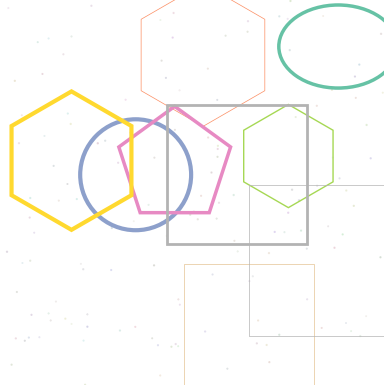[{"shape": "oval", "thickness": 2.5, "radius": 0.77, "center": [0.878, 0.879]}, {"shape": "hexagon", "thickness": 0.5, "radius": 0.93, "center": [0.527, 0.857]}, {"shape": "circle", "thickness": 3, "radius": 0.72, "center": [0.352, 0.546]}, {"shape": "pentagon", "thickness": 2.5, "radius": 0.76, "center": [0.454, 0.571]}, {"shape": "hexagon", "thickness": 1, "radius": 0.67, "center": [0.749, 0.595]}, {"shape": "hexagon", "thickness": 3, "radius": 0.9, "center": [0.186, 0.583]}, {"shape": "square", "thickness": 0.5, "radius": 0.85, "center": [0.646, 0.145]}, {"shape": "square", "thickness": 2, "radius": 0.91, "center": [0.615, 0.547]}, {"shape": "square", "thickness": 0.5, "radius": 0.99, "center": [0.845, 0.323]}]